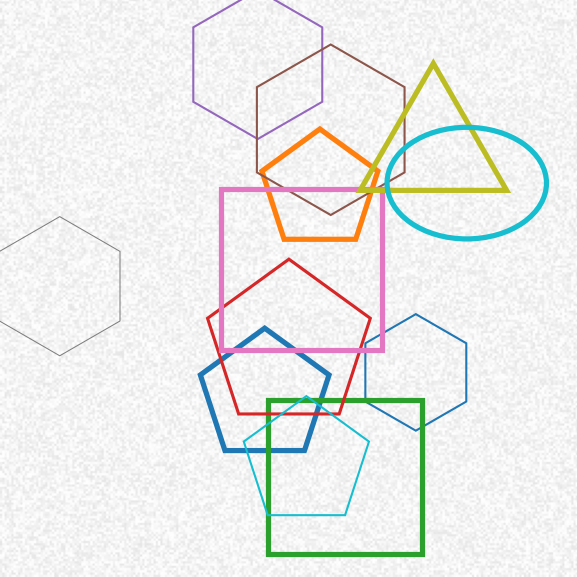[{"shape": "pentagon", "thickness": 2.5, "radius": 0.59, "center": [0.458, 0.314]}, {"shape": "hexagon", "thickness": 1, "radius": 0.5, "center": [0.72, 0.354]}, {"shape": "pentagon", "thickness": 2.5, "radius": 0.53, "center": [0.554, 0.67]}, {"shape": "square", "thickness": 2.5, "radius": 0.67, "center": [0.598, 0.173]}, {"shape": "pentagon", "thickness": 1.5, "radius": 0.74, "center": [0.5, 0.402]}, {"shape": "hexagon", "thickness": 1, "radius": 0.64, "center": [0.446, 0.887]}, {"shape": "hexagon", "thickness": 1, "radius": 0.74, "center": [0.573, 0.774]}, {"shape": "square", "thickness": 2.5, "radius": 0.7, "center": [0.522, 0.533]}, {"shape": "hexagon", "thickness": 0.5, "radius": 0.6, "center": [0.103, 0.504]}, {"shape": "triangle", "thickness": 2.5, "radius": 0.73, "center": [0.75, 0.743]}, {"shape": "pentagon", "thickness": 1, "radius": 0.57, "center": [0.531, 0.199]}, {"shape": "oval", "thickness": 2.5, "radius": 0.69, "center": [0.808, 0.682]}]